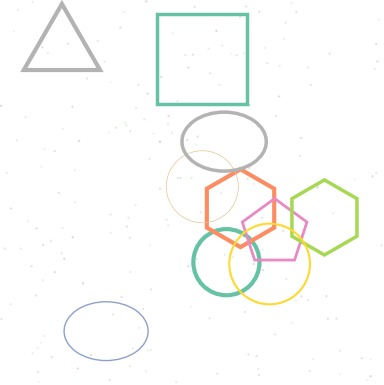[{"shape": "square", "thickness": 2.5, "radius": 0.58, "center": [0.525, 0.846]}, {"shape": "circle", "thickness": 3, "radius": 0.43, "center": [0.588, 0.319]}, {"shape": "hexagon", "thickness": 3, "radius": 0.51, "center": [0.625, 0.459]}, {"shape": "oval", "thickness": 1, "radius": 0.55, "center": [0.276, 0.14]}, {"shape": "pentagon", "thickness": 2, "radius": 0.44, "center": [0.713, 0.396]}, {"shape": "hexagon", "thickness": 2.5, "radius": 0.49, "center": [0.843, 0.435]}, {"shape": "circle", "thickness": 1.5, "radius": 0.52, "center": [0.7, 0.314]}, {"shape": "circle", "thickness": 0.5, "radius": 0.47, "center": [0.525, 0.515]}, {"shape": "oval", "thickness": 2.5, "radius": 0.55, "center": [0.582, 0.632]}, {"shape": "triangle", "thickness": 3, "radius": 0.57, "center": [0.161, 0.875]}]